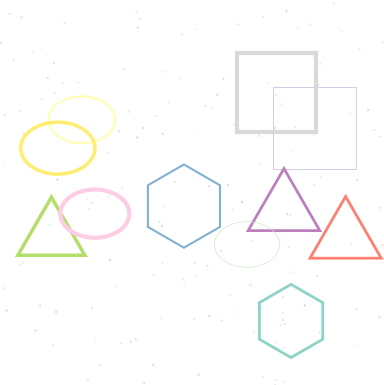[{"shape": "hexagon", "thickness": 2, "radius": 0.48, "center": [0.756, 0.166]}, {"shape": "oval", "thickness": 1.5, "radius": 0.43, "center": [0.212, 0.689]}, {"shape": "square", "thickness": 0.5, "radius": 0.53, "center": [0.817, 0.667]}, {"shape": "triangle", "thickness": 2, "radius": 0.53, "center": [0.898, 0.383]}, {"shape": "hexagon", "thickness": 1.5, "radius": 0.54, "center": [0.478, 0.465]}, {"shape": "triangle", "thickness": 2.5, "radius": 0.5, "center": [0.133, 0.387]}, {"shape": "oval", "thickness": 3, "radius": 0.45, "center": [0.246, 0.445]}, {"shape": "square", "thickness": 3, "radius": 0.51, "center": [0.718, 0.759]}, {"shape": "triangle", "thickness": 2, "radius": 0.54, "center": [0.738, 0.455]}, {"shape": "oval", "thickness": 0.5, "radius": 0.42, "center": [0.642, 0.365]}, {"shape": "oval", "thickness": 2.5, "radius": 0.48, "center": [0.15, 0.615]}]